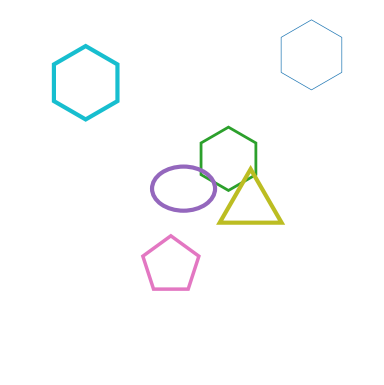[{"shape": "hexagon", "thickness": 0.5, "radius": 0.45, "center": [0.809, 0.858]}, {"shape": "hexagon", "thickness": 2, "radius": 0.41, "center": [0.593, 0.588]}, {"shape": "oval", "thickness": 3, "radius": 0.41, "center": [0.477, 0.51]}, {"shape": "pentagon", "thickness": 2.5, "radius": 0.38, "center": [0.444, 0.311]}, {"shape": "triangle", "thickness": 3, "radius": 0.46, "center": [0.651, 0.468]}, {"shape": "hexagon", "thickness": 3, "radius": 0.48, "center": [0.223, 0.785]}]